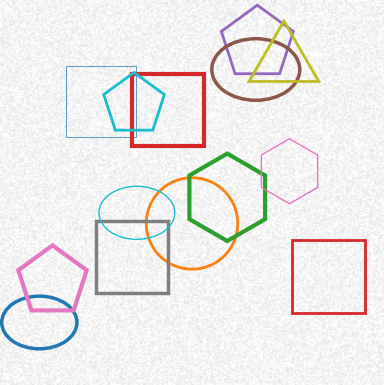[{"shape": "square", "thickness": 0.5, "radius": 0.46, "center": [0.262, 0.737]}, {"shape": "oval", "thickness": 2.5, "radius": 0.49, "center": [0.102, 0.162]}, {"shape": "circle", "thickness": 2, "radius": 0.59, "center": [0.499, 0.42]}, {"shape": "hexagon", "thickness": 3, "radius": 0.57, "center": [0.59, 0.488]}, {"shape": "square", "thickness": 3, "radius": 0.47, "center": [0.437, 0.714]}, {"shape": "square", "thickness": 2, "radius": 0.48, "center": [0.854, 0.282]}, {"shape": "pentagon", "thickness": 2, "radius": 0.49, "center": [0.668, 0.888]}, {"shape": "oval", "thickness": 2.5, "radius": 0.57, "center": [0.664, 0.819]}, {"shape": "pentagon", "thickness": 3, "radius": 0.47, "center": [0.136, 0.269]}, {"shape": "hexagon", "thickness": 1, "radius": 0.42, "center": [0.752, 0.555]}, {"shape": "square", "thickness": 2.5, "radius": 0.47, "center": [0.342, 0.332]}, {"shape": "triangle", "thickness": 2, "radius": 0.52, "center": [0.737, 0.841]}, {"shape": "oval", "thickness": 1, "radius": 0.49, "center": [0.356, 0.447]}, {"shape": "pentagon", "thickness": 2, "radius": 0.41, "center": [0.348, 0.729]}]